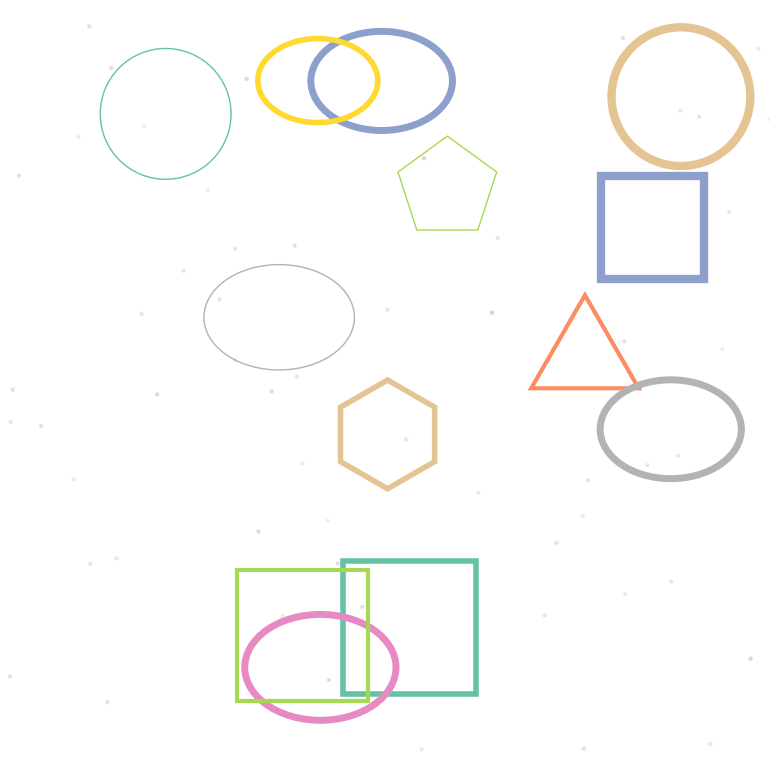[{"shape": "square", "thickness": 2, "radius": 0.43, "center": [0.532, 0.185]}, {"shape": "circle", "thickness": 0.5, "radius": 0.42, "center": [0.215, 0.852]}, {"shape": "triangle", "thickness": 1.5, "radius": 0.4, "center": [0.76, 0.536]}, {"shape": "oval", "thickness": 2.5, "radius": 0.46, "center": [0.496, 0.895]}, {"shape": "square", "thickness": 3, "radius": 0.34, "center": [0.847, 0.705]}, {"shape": "oval", "thickness": 2.5, "radius": 0.49, "center": [0.416, 0.133]}, {"shape": "pentagon", "thickness": 0.5, "radius": 0.34, "center": [0.581, 0.756]}, {"shape": "square", "thickness": 1.5, "radius": 0.43, "center": [0.393, 0.174]}, {"shape": "oval", "thickness": 2, "radius": 0.39, "center": [0.413, 0.895]}, {"shape": "circle", "thickness": 3, "radius": 0.45, "center": [0.884, 0.874]}, {"shape": "hexagon", "thickness": 2, "radius": 0.35, "center": [0.503, 0.436]}, {"shape": "oval", "thickness": 0.5, "radius": 0.49, "center": [0.363, 0.588]}, {"shape": "oval", "thickness": 2.5, "radius": 0.46, "center": [0.871, 0.443]}]